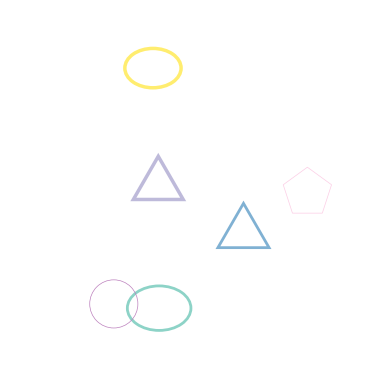[{"shape": "oval", "thickness": 2, "radius": 0.41, "center": [0.413, 0.2]}, {"shape": "triangle", "thickness": 2.5, "radius": 0.37, "center": [0.411, 0.519]}, {"shape": "triangle", "thickness": 2, "radius": 0.38, "center": [0.632, 0.395]}, {"shape": "pentagon", "thickness": 0.5, "radius": 0.33, "center": [0.798, 0.5]}, {"shape": "circle", "thickness": 0.5, "radius": 0.31, "center": [0.296, 0.211]}, {"shape": "oval", "thickness": 2.5, "radius": 0.37, "center": [0.397, 0.823]}]